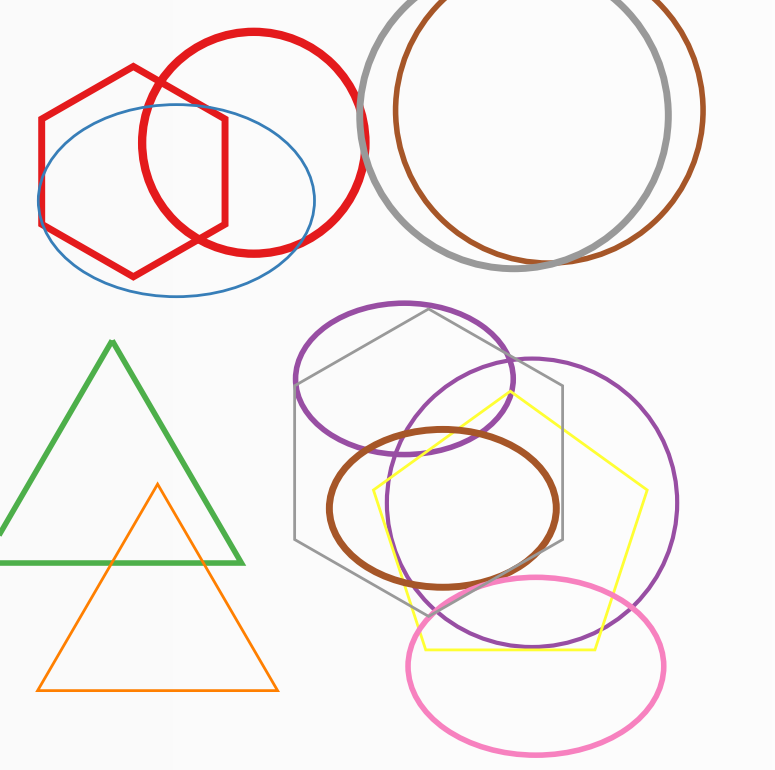[{"shape": "circle", "thickness": 3, "radius": 0.72, "center": [0.327, 0.815]}, {"shape": "hexagon", "thickness": 2.5, "radius": 0.68, "center": [0.172, 0.777]}, {"shape": "oval", "thickness": 1, "radius": 0.89, "center": [0.228, 0.739]}, {"shape": "triangle", "thickness": 2, "radius": 0.96, "center": [0.145, 0.365]}, {"shape": "oval", "thickness": 2, "radius": 0.7, "center": [0.522, 0.508]}, {"shape": "circle", "thickness": 1.5, "radius": 0.94, "center": [0.686, 0.347]}, {"shape": "triangle", "thickness": 1, "radius": 0.89, "center": [0.203, 0.192]}, {"shape": "pentagon", "thickness": 1, "radius": 0.93, "center": [0.658, 0.306]}, {"shape": "circle", "thickness": 2, "radius": 0.99, "center": [0.709, 0.857]}, {"shape": "oval", "thickness": 2.5, "radius": 0.73, "center": [0.571, 0.34]}, {"shape": "oval", "thickness": 2, "radius": 0.82, "center": [0.691, 0.135]}, {"shape": "hexagon", "thickness": 1, "radius": 1.0, "center": [0.553, 0.399]}, {"shape": "circle", "thickness": 2.5, "radius": 1.0, "center": [0.663, 0.85]}]